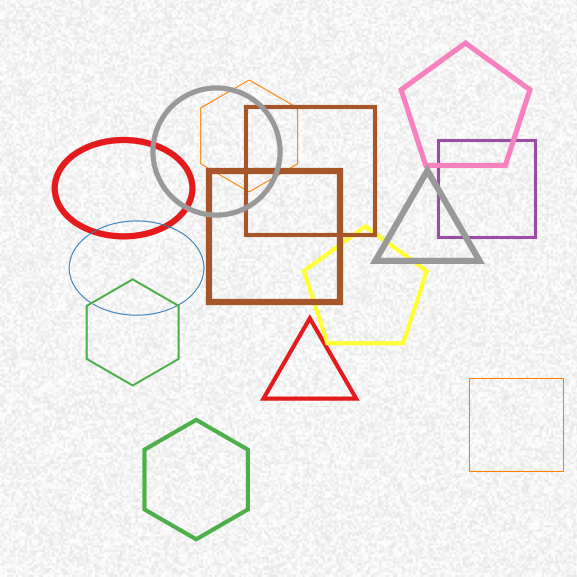[{"shape": "triangle", "thickness": 2, "radius": 0.46, "center": [0.537, 0.355]}, {"shape": "oval", "thickness": 3, "radius": 0.6, "center": [0.214, 0.673]}, {"shape": "oval", "thickness": 0.5, "radius": 0.58, "center": [0.236, 0.535]}, {"shape": "hexagon", "thickness": 1, "radius": 0.46, "center": [0.23, 0.424]}, {"shape": "hexagon", "thickness": 2, "radius": 0.52, "center": [0.34, 0.169]}, {"shape": "square", "thickness": 1.5, "radius": 0.42, "center": [0.843, 0.673]}, {"shape": "square", "thickness": 0.5, "radius": 0.41, "center": [0.893, 0.264]}, {"shape": "hexagon", "thickness": 0.5, "radius": 0.48, "center": [0.431, 0.764]}, {"shape": "pentagon", "thickness": 2, "radius": 0.56, "center": [0.633, 0.495]}, {"shape": "square", "thickness": 3, "radius": 0.57, "center": [0.475, 0.59]}, {"shape": "square", "thickness": 2, "radius": 0.56, "center": [0.538, 0.703]}, {"shape": "pentagon", "thickness": 2.5, "radius": 0.59, "center": [0.806, 0.807]}, {"shape": "circle", "thickness": 2.5, "radius": 0.55, "center": [0.375, 0.737]}, {"shape": "triangle", "thickness": 3, "radius": 0.52, "center": [0.74, 0.599]}]